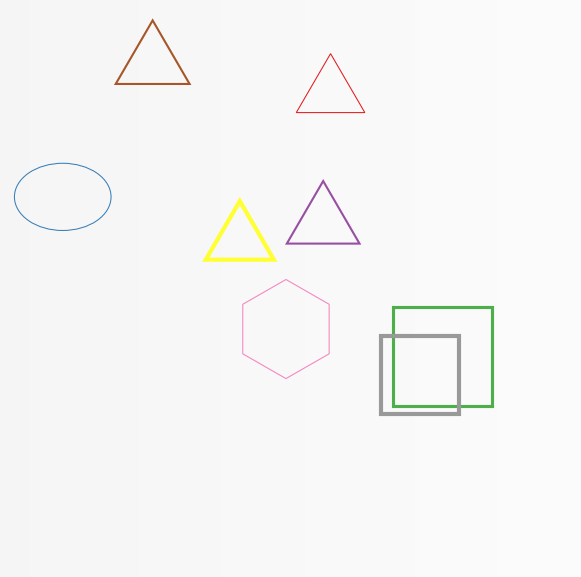[{"shape": "triangle", "thickness": 0.5, "radius": 0.34, "center": [0.569, 0.838]}, {"shape": "oval", "thickness": 0.5, "radius": 0.42, "center": [0.108, 0.658]}, {"shape": "square", "thickness": 1.5, "radius": 0.43, "center": [0.761, 0.381]}, {"shape": "triangle", "thickness": 1, "radius": 0.36, "center": [0.556, 0.613]}, {"shape": "triangle", "thickness": 2, "radius": 0.34, "center": [0.413, 0.583]}, {"shape": "triangle", "thickness": 1, "radius": 0.37, "center": [0.263, 0.89]}, {"shape": "hexagon", "thickness": 0.5, "radius": 0.43, "center": [0.492, 0.429]}, {"shape": "square", "thickness": 2, "radius": 0.33, "center": [0.723, 0.35]}]